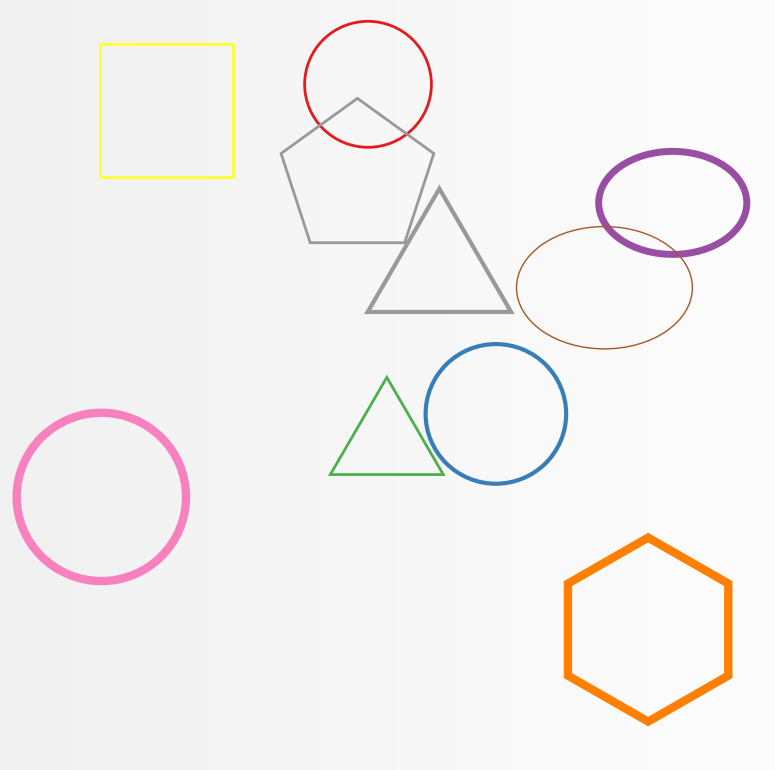[{"shape": "circle", "thickness": 1, "radius": 0.41, "center": [0.475, 0.891]}, {"shape": "circle", "thickness": 1.5, "radius": 0.45, "center": [0.64, 0.462]}, {"shape": "triangle", "thickness": 1, "radius": 0.42, "center": [0.499, 0.426]}, {"shape": "oval", "thickness": 2.5, "radius": 0.48, "center": [0.868, 0.736]}, {"shape": "hexagon", "thickness": 3, "radius": 0.6, "center": [0.836, 0.182]}, {"shape": "square", "thickness": 1, "radius": 0.43, "center": [0.215, 0.856]}, {"shape": "oval", "thickness": 0.5, "radius": 0.57, "center": [0.78, 0.626]}, {"shape": "circle", "thickness": 3, "radius": 0.55, "center": [0.131, 0.355]}, {"shape": "pentagon", "thickness": 1, "radius": 0.52, "center": [0.461, 0.769]}, {"shape": "triangle", "thickness": 1.5, "radius": 0.53, "center": [0.567, 0.648]}]